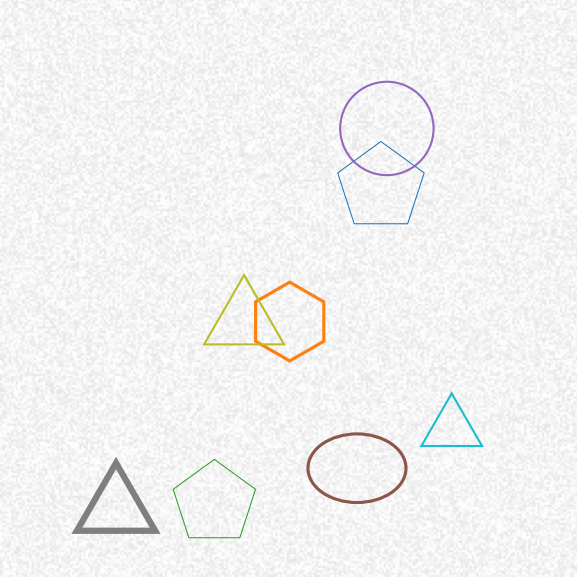[{"shape": "pentagon", "thickness": 0.5, "radius": 0.39, "center": [0.66, 0.675]}, {"shape": "hexagon", "thickness": 1.5, "radius": 0.34, "center": [0.502, 0.442]}, {"shape": "pentagon", "thickness": 0.5, "radius": 0.38, "center": [0.371, 0.129]}, {"shape": "circle", "thickness": 1, "radius": 0.4, "center": [0.67, 0.777]}, {"shape": "oval", "thickness": 1.5, "radius": 0.42, "center": [0.618, 0.188]}, {"shape": "triangle", "thickness": 3, "radius": 0.39, "center": [0.201, 0.119]}, {"shape": "triangle", "thickness": 1, "radius": 0.4, "center": [0.423, 0.443]}, {"shape": "triangle", "thickness": 1, "radius": 0.3, "center": [0.782, 0.257]}]